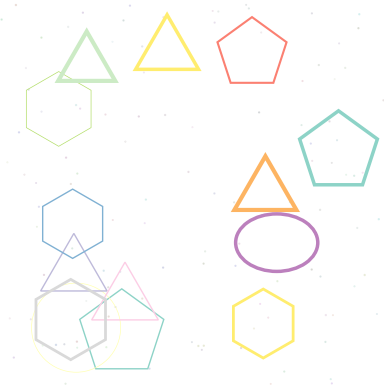[{"shape": "pentagon", "thickness": 1, "radius": 0.57, "center": [0.316, 0.135]}, {"shape": "pentagon", "thickness": 2.5, "radius": 0.53, "center": [0.879, 0.606]}, {"shape": "circle", "thickness": 0.5, "radius": 0.58, "center": [0.198, 0.149]}, {"shape": "triangle", "thickness": 1, "radius": 0.5, "center": [0.192, 0.294]}, {"shape": "pentagon", "thickness": 1.5, "radius": 0.47, "center": [0.655, 0.861]}, {"shape": "hexagon", "thickness": 1, "radius": 0.45, "center": [0.189, 0.419]}, {"shape": "triangle", "thickness": 3, "radius": 0.47, "center": [0.689, 0.501]}, {"shape": "hexagon", "thickness": 0.5, "radius": 0.49, "center": [0.152, 0.717]}, {"shape": "triangle", "thickness": 1, "radius": 0.5, "center": [0.325, 0.219]}, {"shape": "hexagon", "thickness": 2, "radius": 0.52, "center": [0.184, 0.17]}, {"shape": "oval", "thickness": 2.5, "radius": 0.53, "center": [0.719, 0.37]}, {"shape": "triangle", "thickness": 3, "radius": 0.43, "center": [0.225, 0.833]}, {"shape": "triangle", "thickness": 2.5, "radius": 0.47, "center": [0.434, 0.867]}, {"shape": "hexagon", "thickness": 2, "radius": 0.45, "center": [0.684, 0.16]}]